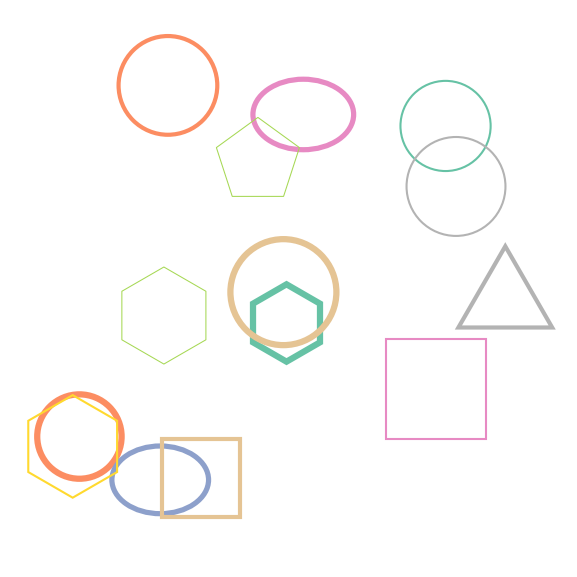[{"shape": "hexagon", "thickness": 3, "radius": 0.33, "center": [0.496, 0.44]}, {"shape": "circle", "thickness": 1, "radius": 0.39, "center": [0.772, 0.781]}, {"shape": "circle", "thickness": 2, "radius": 0.43, "center": [0.291, 0.851]}, {"shape": "circle", "thickness": 3, "radius": 0.37, "center": [0.138, 0.243]}, {"shape": "oval", "thickness": 2.5, "radius": 0.42, "center": [0.277, 0.168]}, {"shape": "oval", "thickness": 2.5, "radius": 0.44, "center": [0.525, 0.801]}, {"shape": "square", "thickness": 1, "radius": 0.43, "center": [0.755, 0.325]}, {"shape": "pentagon", "thickness": 0.5, "radius": 0.38, "center": [0.447, 0.72]}, {"shape": "hexagon", "thickness": 0.5, "radius": 0.42, "center": [0.284, 0.453]}, {"shape": "hexagon", "thickness": 1, "radius": 0.44, "center": [0.126, 0.226]}, {"shape": "square", "thickness": 2, "radius": 0.34, "center": [0.348, 0.172]}, {"shape": "circle", "thickness": 3, "radius": 0.46, "center": [0.491, 0.493]}, {"shape": "circle", "thickness": 1, "radius": 0.43, "center": [0.79, 0.676]}, {"shape": "triangle", "thickness": 2, "radius": 0.47, "center": [0.875, 0.479]}]